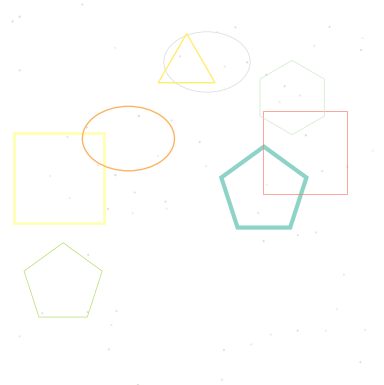[{"shape": "pentagon", "thickness": 3, "radius": 0.58, "center": [0.685, 0.503]}, {"shape": "square", "thickness": 2, "radius": 0.58, "center": [0.153, 0.538]}, {"shape": "square", "thickness": 0.5, "radius": 0.54, "center": [0.792, 0.604]}, {"shape": "oval", "thickness": 1, "radius": 0.6, "center": [0.334, 0.64]}, {"shape": "pentagon", "thickness": 0.5, "radius": 0.53, "center": [0.164, 0.263]}, {"shape": "oval", "thickness": 0.5, "radius": 0.56, "center": [0.538, 0.839]}, {"shape": "hexagon", "thickness": 0.5, "radius": 0.48, "center": [0.759, 0.747]}, {"shape": "triangle", "thickness": 1, "radius": 0.43, "center": [0.485, 0.828]}]